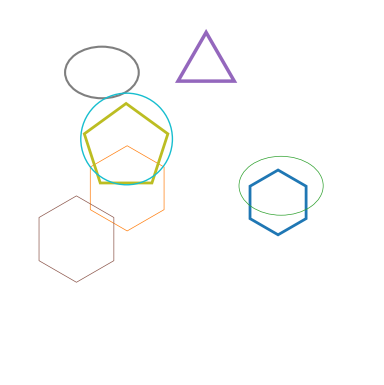[{"shape": "hexagon", "thickness": 2, "radius": 0.42, "center": [0.722, 0.474]}, {"shape": "hexagon", "thickness": 0.5, "radius": 0.55, "center": [0.33, 0.511]}, {"shape": "oval", "thickness": 0.5, "radius": 0.55, "center": [0.73, 0.518]}, {"shape": "triangle", "thickness": 2.5, "radius": 0.42, "center": [0.535, 0.831]}, {"shape": "hexagon", "thickness": 0.5, "radius": 0.56, "center": [0.199, 0.379]}, {"shape": "oval", "thickness": 1.5, "radius": 0.48, "center": [0.265, 0.812]}, {"shape": "pentagon", "thickness": 2, "radius": 0.57, "center": [0.328, 0.617]}, {"shape": "circle", "thickness": 1, "radius": 0.59, "center": [0.329, 0.639]}]